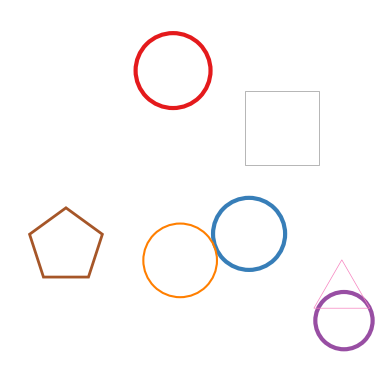[{"shape": "circle", "thickness": 3, "radius": 0.49, "center": [0.45, 0.817]}, {"shape": "circle", "thickness": 3, "radius": 0.47, "center": [0.647, 0.393]}, {"shape": "circle", "thickness": 3, "radius": 0.37, "center": [0.893, 0.167]}, {"shape": "circle", "thickness": 1.5, "radius": 0.48, "center": [0.468, 0.324]}, {"shape": "pentagon", "thickness": 2, "radius": 0.5, "center": [0.171, 0.361]}, {"shape": "triangle", "thickness": 0.5, "radius": 0.42, "center": [0.888, 0.241]}, {"shape": "square", "thickness": 0.5, "radius": 0.48, "center": [0.732, 0.668]}]